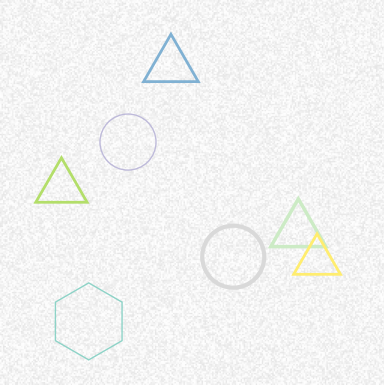[{"shape": "hexagon", "thickness": 1, "radius": 0.5, "center": [0.23, 0.165]}, {"shape": "circle", "thickness": 1, "radius": 0.36, "center": [0.332, 0.631]}, {"shape": "triangle", "thickness": 2, "radius": 0.41, "center": [0.444, 0.829]}, {"shape": "triangle", "thickness": 2, "radius": 0.39, "center": [0.16, 0.513]}, {"shape": "circle", "thickness": 3, "radius": 0.4, "center": [0.606, 0.333]}, {"shape": "triangle", "thickness": 2.5, "radius": 0.41, "center": [0.775, 0.401]}, {"shape": "triangle", "thickness": 2, "radius": 0.35, "center": [0.824, 0.323]}]